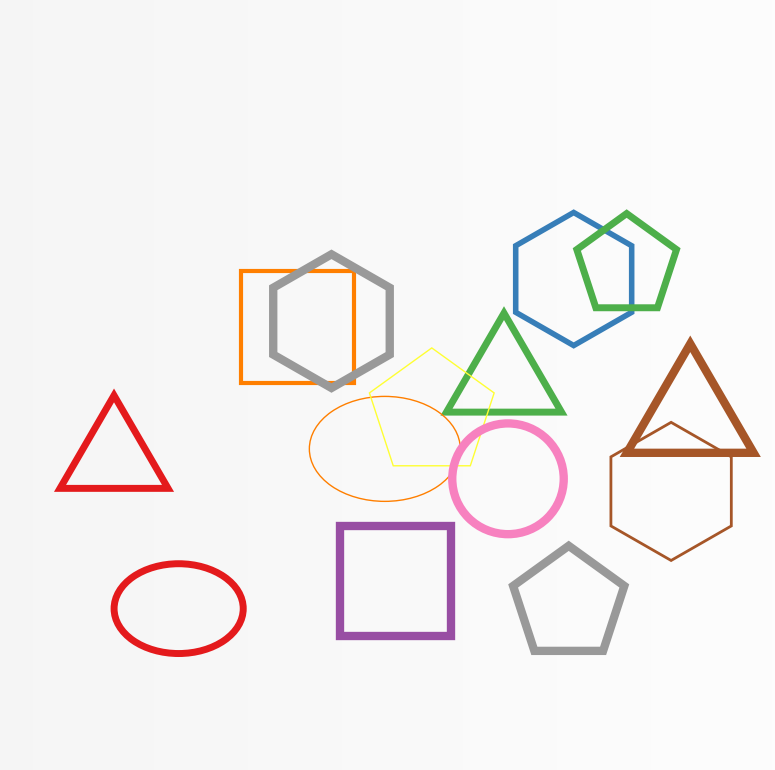[{"shape": "oval", "thickness": 2.5, "radius": 0.42, "center": [0.231, 0.21]}, {"shape": "triangle", "thickness": 2.5, "radius": 0.4, "center": [0.147, 0.406]}, {"shape": "hexagon", "thickness": 2, "radius": 0.43, "center": [0.74, 0.638]}, {"shape": "pentagon", "thickness": 2.5, "radius": 0.34, "center": [0.809, 0.655]}, {"shape": "triangle", "thickness": 2.5, "radius": 0.43, "center": [0.65, 0.508]}, {"shape": "square", "thickness": 3, "radius": 0.36, "center": [0.51, 0.246]}, {"shape": "oval", "thickness": 0.5, "radius": 0.49, "center": [0.497, 0.417]}, {"shape": "square", "thickness": 1.5, "radius": 0.36, "center": [0.384, 0.575]}, {"shape": "pentagon", "thickness": 0.5, "radius": 0.42, "center": [0.557, 0.464]}, {"shape": "triangle", "thickness": 3, "radius": 0.47, "center": [0.891, 0.459]}, {"shape": "hexagon", "thickness": 1, "radius": 0.45, "center": [0.866, 0.362]}, {"shape": "circle", "thickness": 3, "radius": 0.36, "center": [0.655, 0.378]}, {"shape": "hexagon", "thickness": 3, "radius": 0.43, "center": [0.428, 0.583]}, {"shape": "pentagon", "thickness": 3, "radius": 0.38, "center": [0.734, 0.216]}]